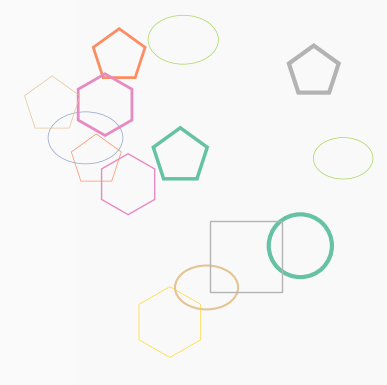[{"shape": "pentagon", "thickness": 2.5, "radius": 0.37, "center": [0.465, 0.595]}, {"shape": "circle", "thickness": 3, "radius": 0.41, "center": [0.775, 0.362]}, {"shape": "pentagon", "thickness": 2, "radius": 0.35, "center": [0.308, 0.855]}, {"shape": "pentagon", "thickness": 0.5, "radius": 0.34, "center": [0.248, 0.584]}, {"shape": "oval", "thickness": 0.5, "radius": 0.48, "center": [0.221, 0.642]}, {"shape": "hexagon", "thickness": 2, "radius": 0.4, "center": [0.271, 0.728]}, {"shape": "hexagon", "thickness": 1, "radius": 0.4, "center": [0.331, 0.522]}, {"shape": "oval", "thickness": 0.5, "radius": 0.38, "center": [0.886, 0.589]}, {"shape": "oval", "thickness": 0.5, "radius": 0.45, "center": [0.473, 0.897]}, {"shape": "hexagon", "thickness": 0.5, "radius": 0.46, "center": [0.438, 0.164]}, {"shape": "oval", "thickness": 1.5, "radius": 0.41, "center": [0.533, 0.253]}, {"shape": "pentagon", "thickness": 0.5, "radius": 0.38, "center": [0.135, 0.728]}, {"shape": "square", "thickness": 1, "radius": 0.46, "center": [0.634, 0.333]}, {"shape": "pentagon", "thickness": 3, "radius": 0.34, "center": [0.81, 0.814]}]